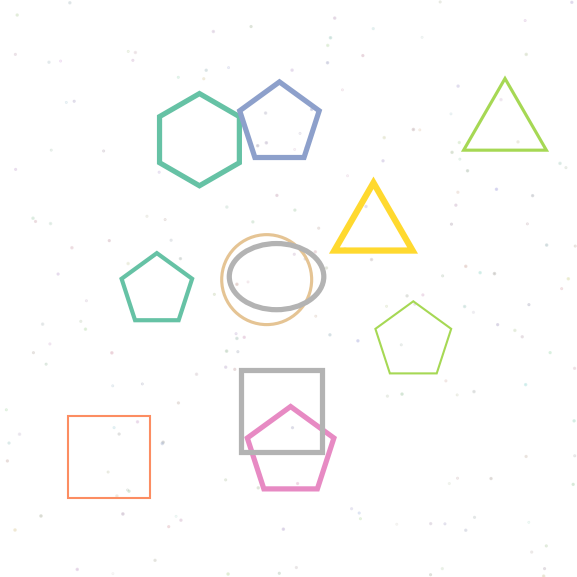[{"shape": "hexagon", "thickness": 2.5, "radius": 0.4, "center": [0.345, 0.757]}, {"shape": "pentagon", "thickness": 2, "radius": 0.32, "center": [0.272, 0.497]}, {"shape": "square", "thickness": 1, "radius": 0.35, "center": [0.189, 0.208]}, {"shape": "pentagon", "thickness": 2.5, "radius": 0.36, "center": [0.484, 0.785]}, {"shape": "pentagon", "thickness": 2.5, "radius": 0.39, "center": [0.503, 0.216]}, {"shape": "pentagon", "thickness": 1, "radius": 0.35, "center": [0.716, 0.408]}, {"shape": "triangle", "thickness": 1.5, "radius": 0.41, "center": [0.874, 0.78]}, {"shape": "triangle", "thickness": 3, "radius": 0.39, "center": [0.647, 0.604]}, {"shape": "circle", "thickness": 1.5, "radius": 0.39, "center": [0.462, 0.515]}, {"shape": "oval", "thickness": 2.5, "radius": 0.41, "center": [0.479, 0.52]}, {"shape": "square", "thickness": 2.5, "radius": 0.35, "center": [0.487, 0.288]}]